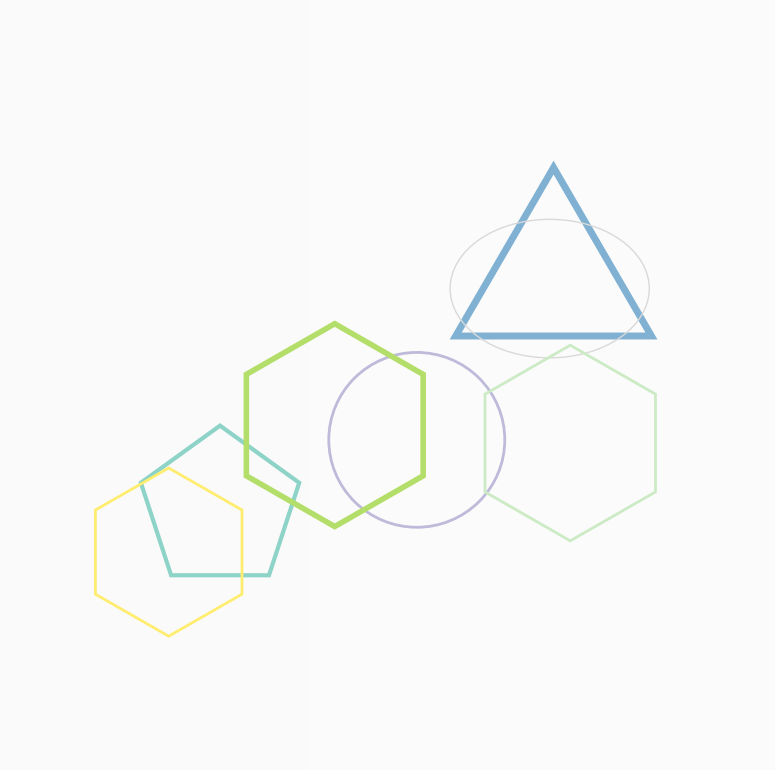[{"shape": "pentagon", "thickness": 1.5, "radius": 0.54, "center": [0.284, 0.34]}, {"shape": "circle", "thickness": 1, "radius": 0.57, "center": [0.538, 0.429]}, {"shape": "triangle", "thickness": 2.5, "radius": 0.73, "center": [0.714, 0.637]}, {"shape": "hexagon", "thickness": 2, "radius": 0.66, "center": [0.432, 0.448]}, {"shape": "oval", "thickness": 0.5, "radius": 0.64, "center": [0.709, 0.625]}, {"shape": "hexagon", "thickness": 1, "radius": 0.64, "center": [0.736, 0.425]}, {"shape": "hexagon", "thickness": 1, "radius": 0.55, "center": [0.218, 0.283]}]